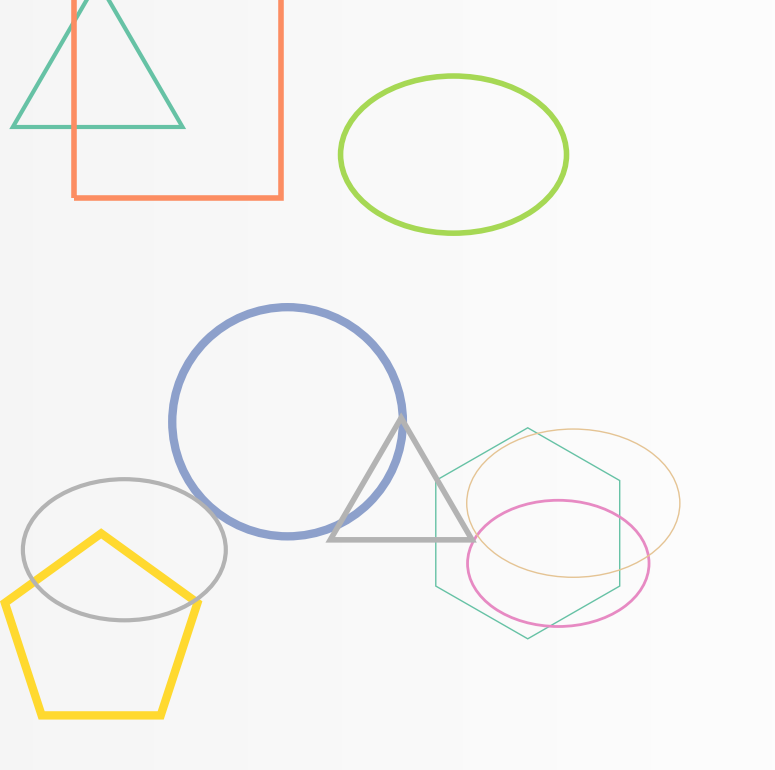[{"shape": "triangle", "thickness": 1.5, "radius": 0.63, "center": [0.126, 0.898]}, {"shape": "hexagon", "thickness": 0.5, "radius": 0.69, "center": [0.681, 0.307]}, {"shape": "square", "thickness": 2, "radius": 0.67, "center": [0.229, 0.877]}, {"shape": "circle", "thickness": 3, "radius": 0.74, "center": [0.371, 0.452]}, {"shape": "oval", "thickness": 1, "radius": 0.59, "center": [0.72, 0.268]}, {"shape": "oval", "thickness": 2, "radius": 0.73, "center": [0.585, 0.799]}, {"shape": "pentagon", "thickness": 3, "radius": 0.65, "center": [0.131, 0.177]}, {"shape": "oval", "thickness": 0.5, "radius": 0.69, "center": [0.74, 0.347]}, {"shape": "oval", "thickness": 1.5, "radius": 0.65, "center": [0.16, 0.286]}, {"shape": "triangle", "thickness": 2, "radius": 0.53, "center": [0.518, 0.352]}]